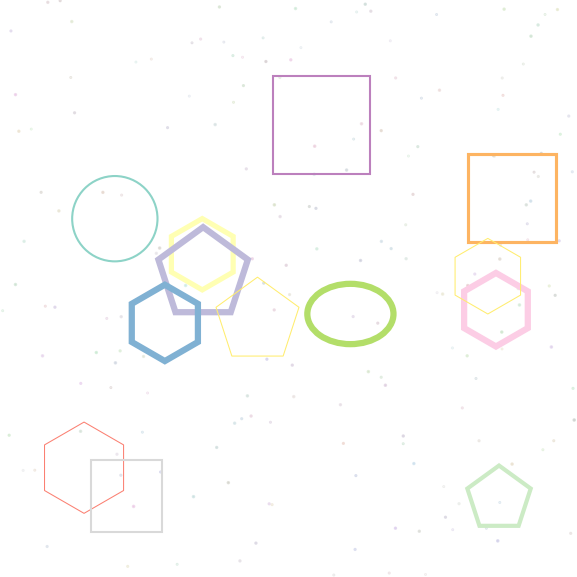[{"shape": "circle", "thickness": 1, "radius": 0.37, "center": [0.199, 0.62]}, {"shape": "hexagon", "thickness": 2.5, "radius": 0.31, "center": [0.35, 0.559]}, {"shape": "pentagon", "thickness": 3, "radius": 0.41, "center": [0.352, 0.524]}, {"shape": "hexagon", "thickness": 0.5, "radius": 0.4, "center": [0.146, 0.189]}, {"shape": "hexagon", "thickness": 3, "radius": 0.33, "center": [0.285, 0.44]}, {"shape": "square", "thickness": 1.5, "radius": 0.38, "center": [0.887, 0.656]}, {"shape": "oval", "thickness": 3, "radius": 0.37, "center": [0.607, 0.455]}, {"shape": "hexagon", "thickness": 3, "radius": 0.32, "center": [0.859, 0.463]}, {"shape": "square", "thickness": 1, "radius": 0.31, "center": [0.219, 0.14]}, {"shape": "square", "thickness": 1, "radius": 0.42, "center": [0.556, 0.783]}, {"shape": "pentagon", "thickness": 2, "radius": 0.29, "center": [0.864, 0.135]}, {"shape": "hexagon", "thickness": 0.5, "radius": 0.33, "center": [0.845, 0.521]}, {"shape": "pentagon", "thickness": 0.5, "radius": 0.38, "center": [0.446, 0.444]}]